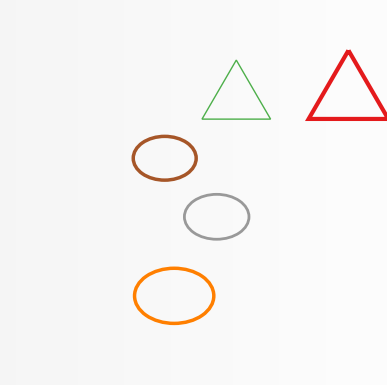[{"shape": "triangle", "thickness": 3, "radius": 0.59, "center": [0.899, 0.75]}, {"shape": "triangle", "thickness": 1, "radius": 0.51, "center": [0.61, 0.742]}, {"shape": "oval", "thickness": 2.5, "radius": 0.51, "center": [0.45, 0.232]}, {"shape": "oval", "thickness": 2.5, "radius": 0.41, "center": [0.425, 0.589]}, {"shape": "oval", "thickness": 2, "radius": 0.42, "center": [0.559, 0.437]}]